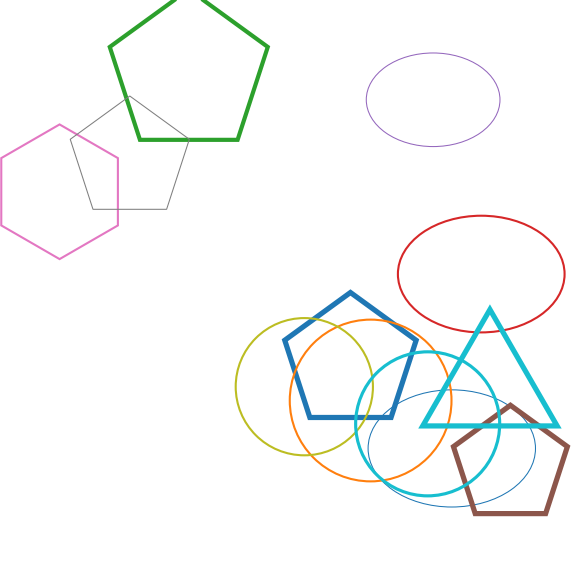[{"shape": "pentagon", "thickness": 2.5, "radius": 0.6, "center": [0.607, 0.373]}, {"shape": "oval", "thickness": 0.5, "radius": 0.72, "center": [0.782, 0.223]}, {"shape": "circle", "thickness": 1, "radius": 0.7, "center": [0.642, 0.306]}, {"shape": "pentagon", "thickness": 2, "radius": 0.72, "center": [0.327, 0.873]}, {"shape": "oval", "thickness": 1, "radius": 0.72, "center": [0.833, 0.525]}, {"shape": "oval", "thickness": 0.5, "radius": 0.58, "center": [0.75, 0.826]}, {"shape": "pentagon", "thickness": 2.5, "radius": 0.52, "center": [0.884, 0.194]}, {"shape": "hexagon", "thickness": 1, "radius": 0.58, "center": [0.103, 0.667]}, {"shape": "pentagon", "thickness": 0.5, "radius": 0.54, "center": [0.225, 0.724]}, {"shape": "circle", "thickness": 1, "radius": 0.59, "center": [0.527, 0.33]}, {"shape": "triangle", "thickness": 2.5, "radius": 0.67, "center": [0.848, 0.329]}, {"shape": "circle", "thickness": 1.5, "radius": 0.62, "center": [0.741, 0.265]}]